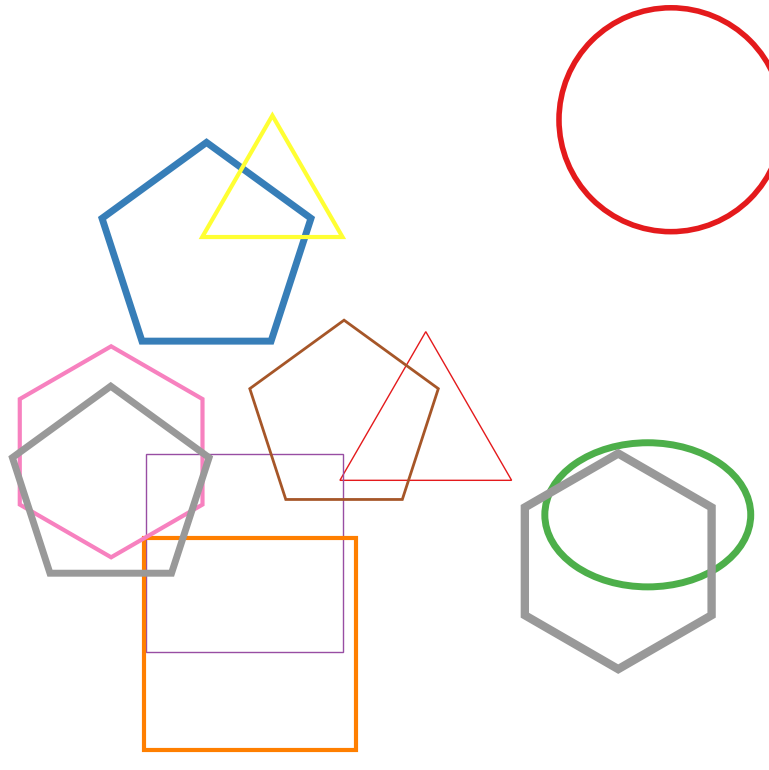[{"shape": "triangle", "thickness": 0.5, "radius": 0.64, "center": [0.553, 0.441]}, {"shape": "circle", "thickness": 2, "radius": 0.73, "center": [0.871, 0.845]}, {"shape": "pentagon", "thickness": 2.5, "radius": 0.71, "center": [0.268, 0.672]}, {"shape": "oval", "thickness": 2.5, "radius": 0.67, "center": [0.841, 0.331]}, {"shape": "square", "thickness": 0.5, "radius": 0.64, "center": [0.318, 0.282]}, {"shape": "square", "thickness": 1.5, "radius": 0.69, "center": [0.324, 0.164]}, {"shape": "triangle", "thickness": 1.5, "radius": 0.53, "center": [0.354, 0.745]}, {"shape": "pentagon", "thickness": 1, "radius": 0.64, "center": [0.447, 0.455]}, {"shape": "hexagon", "thickness": 1.5, "radius": 0.69, "center": [0.144, 0.413]}, {"shape": "pentagon", "thickness": 2.5, "radius": 0.67, "center": [0.144, 0.364]}, {"shape": "hexagon", "thickness": 3, "radius": 0.7, "center": [0.803, 0.271]}]